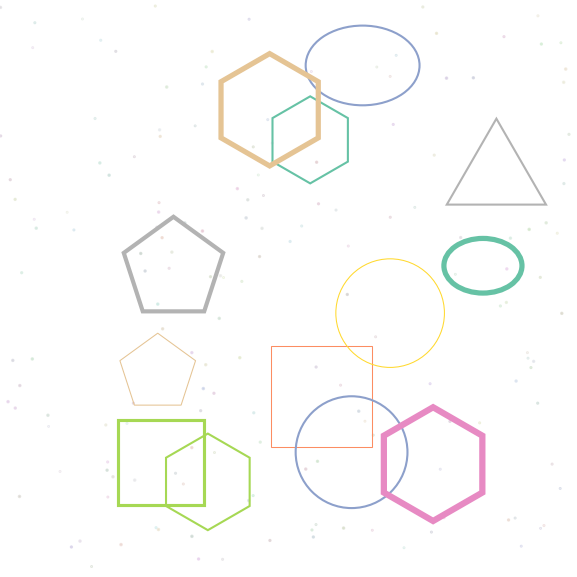[{"shape": "oval", "thickness": 2.5, "radius": 0.34, "center": [0.836, 0.539]}, {"shape": "hexagon", "thickness": 1, "radius": 0.38, "center": [0.537, 0.757]}, {"shape": "square", "thickness": 0.5, "radius": 0.44, "center": [0.557, 0.312]}, {"shape": "oval", "thickness": 1, "radius": 0.49, "center": [0.628, 0.886]}, {"shape": "circle", "thickness": 1, "radius": 0.48, "center": [0.609, 0.216]}, {"shape": "hexagon", "thickness": 3, "radius": 0.49, "center": [0.75, 0.195]}, {"shape": "hexagon", "thickness": 1, "radius": 0.42, "center": [0.36, 0.165]}, {"shape": "square", "thickness": 1.5, "radius": 0.37, "center": [0.279, 0.198]}, {"shape": "circle", "thickness": 0.5, "radius": 0.47, "center": [0.676, 0.457]}, {"shape": "pentagon", "thickness": 0.5, "radius": 0.34, "center": [0.273, 0.353]}, {"shape": "hexagon", "thickness": 2.5, "radius": 0.49, "center": [0.467, 0.809]}, {"shape": "pentagon", "thickness": 2, "radius": 0.45, "center": [0.3, 0.533]}, {"shape": "triangle", "thickness": 1, "radius": 0.5, "center": [0.86, 0.694]}]